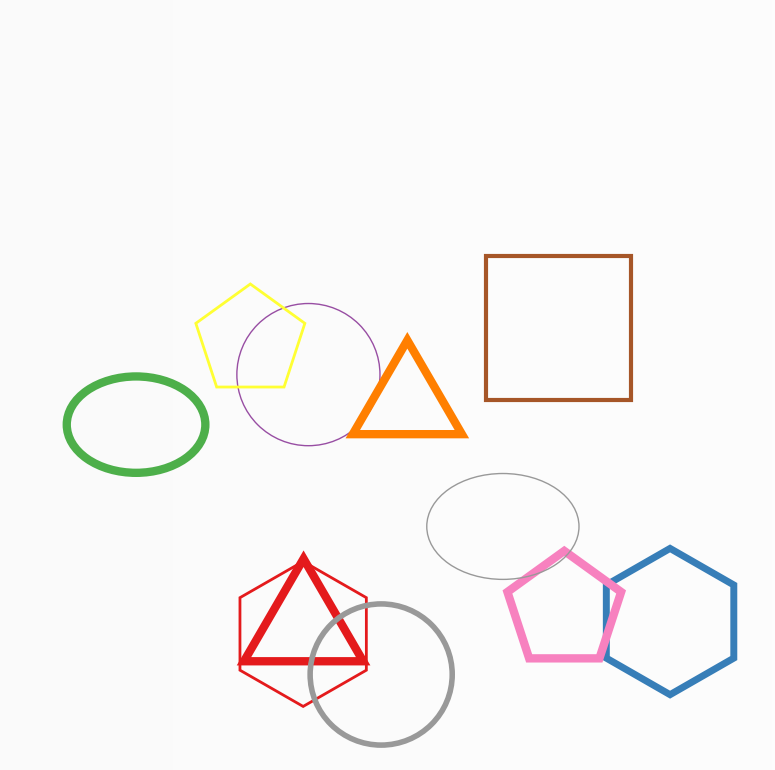[{"shape": "hexagon", "thickness": 1, "radius": 0.47, "center": [0.391, 0.177]}, {"shape": "triangle", "thickness": 3, "radius": 0.44, "center": [0.392, 0.186]}, {"shape": "hexagon", "thickness": 2.5, "radius": 0.47, "center": [0.865, 0.193]}, {"shape": "oval", "thickness": 3, "radius": 0.45, "center": [0.176, 0.449]}, {"shape": "circle", "thickness": 0.5, "radius": 0.46, "center": [0.398, 0.513]}, {"shape": "triangle", "thickness": 3, "radius": 0.41, "center": [0.526, 0.477]}, {"shape": "pentagon", "thickness": 1, "radius": 0.37, "center": [0.323, 0.557]}, {"shape": "square", "thickness": 1.5, "radius": 0.47, "center": [0.72, 0.574]}, {"shape": "pentagon", "thickness": 3, "radius": 0.39, "center": [0.728, 0.207]}, {"shape": "circle", "thickness": 2, "radius": 0.46, "center": [0.492, 0.124]}, {"shape": "oval", "thickness": 0.5, "radius": 0.49, "center": [0.649, 0.316]}]